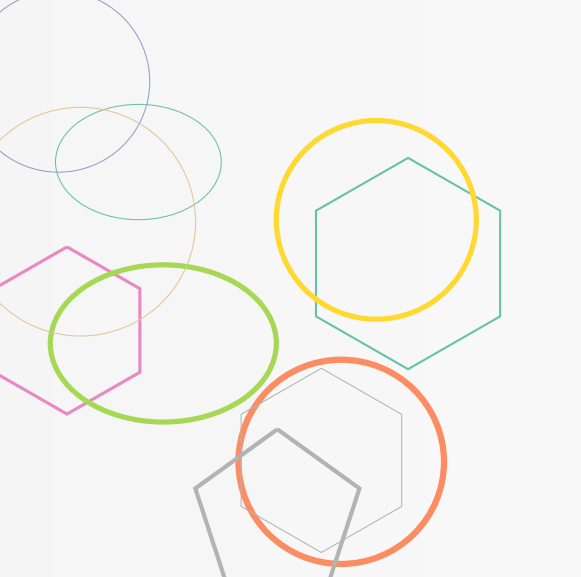[{"shape": "oval", "thickness": 0.5, "radius": 0.71, "center": [0.238, 0.719]}, {"shape": "hexagon", "thickness": 1, "radius": 0.91, "center": [0.702, 0.543]}, {"shape": "circle", "thickness": 3, "radius": 0.88, "center": [0.587, 0.199]}, {"shape": "circle", "thickness": 0.5, "radius": 0.79, "center": [0.101, 0.858]}, {"shape": "hexagon", "thickness": 1.5, "radius": 0.72, "center": [0.115, 0.427]}, {"shape": "oval", "thickness": 2.5, "radius": 0.97, "center": [0.281, 0.404]}, {"shape": "circle", "thickness": 2.5, "radius": 0.86, "center": [0.647, 0.618]}, {"shape": "circle", "thickness": 0.5, "radius": 0.99, "center": [0.139, 0.615]}, {"shape": "hexagon", "thickness": 0.5, "radius": 0.8, "center": [0.553, 0.202]}, {"shape": "pentagon", "thickness": 2, "radius": 0.74, "center": [0.477, 0.107]}]